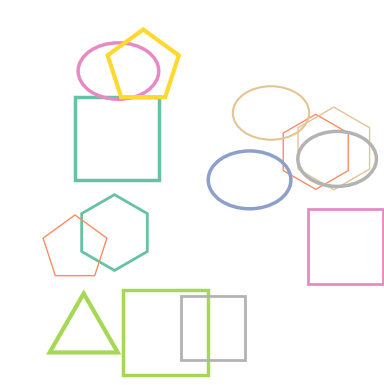[{"shape": "square", "thickness": 2.5, "radius": 0.54, "center": [0.304, 0.64]}, {"shape": "hexagon", "thickness": 2, "radius": 0.49, "center": [0.297, 0.396]}, {"shape": "hexagon", "thickness": 1, "radius": 0.49, "center": [0.82, 0.606]}, {"shape": "pentagon", "thickness": 1, "radius": 0.44, "center": [0.195, 0.355]}, {"shape": "oval", "thickness": 2.5, "radius": 0.54, "center": [0.648, 0.533]}, {"shape": "square", "thickness": 2, "radius": 0.49, "center": [0.897, 0.359]}, {"shape": "oval", "thickness": 2.5, "radius": 0.52, "center": [0.308, 0.815]}, {"shape": "square", "thickness": 2.5, "radius": 0.56, "center": [0.429, 0.136]}, {"shape": "triangle", "thickness": 3, "radius": 0.51, "center": [0.217, 0.136]}, {"shape": "pentagon", "thickness": 3, "radius": 0.49, "center": [0.372, 0.826]}, {"shape": "hexagon", "thickness": 1, "radius": 0.54, "center": [0.867, 0.615]}, {"shape": "oval", "thickness": 1.5, "radius": 0.5, "center": [0.704, 0.707]}, {"shape": "oval", "thickness": 2.5, "radius": 0.51, "center": [0.876, 0.587]}, {"shape": "square", "thickness": 2, "radius": 0.41, "center": [0.554, 0.148]}]